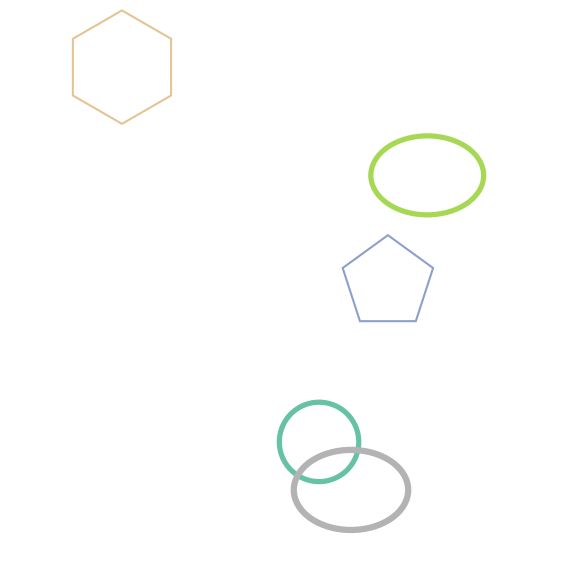[{"shape": "circle", "thickness": 2.5, "radius": 0.34, "center": [0.552, 0.234]}, {"shape": "pentagon", "thickness": 1, "radius": 0.41, "center": [0.672, 0.51]}, {"shape": "oval", "thickness": 2.5, "radius": 0.49, "center": [0.74, 0.695]}, {"shape": "hexagon", "thickness": 1, "radius": 0.49, "center": [0.211, 0.883]}, {"shape": "oval", "thickness": 3, "radius": 0.5, "center": [0.608, 0.151]}]